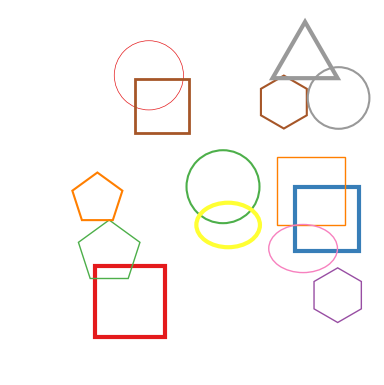[{"shape": "circle", "thickness": 0.5, "radius": 0.45, "center": [0.387, 0.804]}, {"shape": "square", "thickness": 3, "radius": 0.46, "center": [0.337, 0.217]}, {"shape": "square", "thickness": 3, "radius": 0.41, "center": [0.849, 0.431]}, {"shape": "circle", "thickness": 1.5, "radius": 0.47, "center": [0.579, 0.515]}, {"shape": "pentagon", "thickness": 1, "radius": 0.42, "center": [0.284, 0.345]}, {"shape": "hexagon", "thickness": 1, "radius": 0.35, "center": [0.877, 0.233]}, {"shape": "pentagon", "thickness": 1.5, "radius": 0.34, "center": [0.253, 0.484]}, {"shape": "square", "thickness": 1, "radius": 0.44, "center": [0.808, 0.504]}, {"shape": "oval", "thickness": 3, "radius": 0.41, "center": [0.593, 0.416]}, {"shape": "square", "thickness": 2, "radius": 0.35, "center": [0.42, 0.724]}, {"shape": "hexagon", "thickness": 1.5, "radius": 0.34, "center": [0.737, 0.735]}, {"shape": "oval", "thickness": 1, "radius": 0.45, "center": [0.787, 0.354]}, {"shape": "triangle", "thickness": 3, "radius": 0.49, "center": [0.792, 0.846]}, {"shape": "circle", "thickness": 1.5, "radius": 0.4, "center": [0.879, 0.746]}]